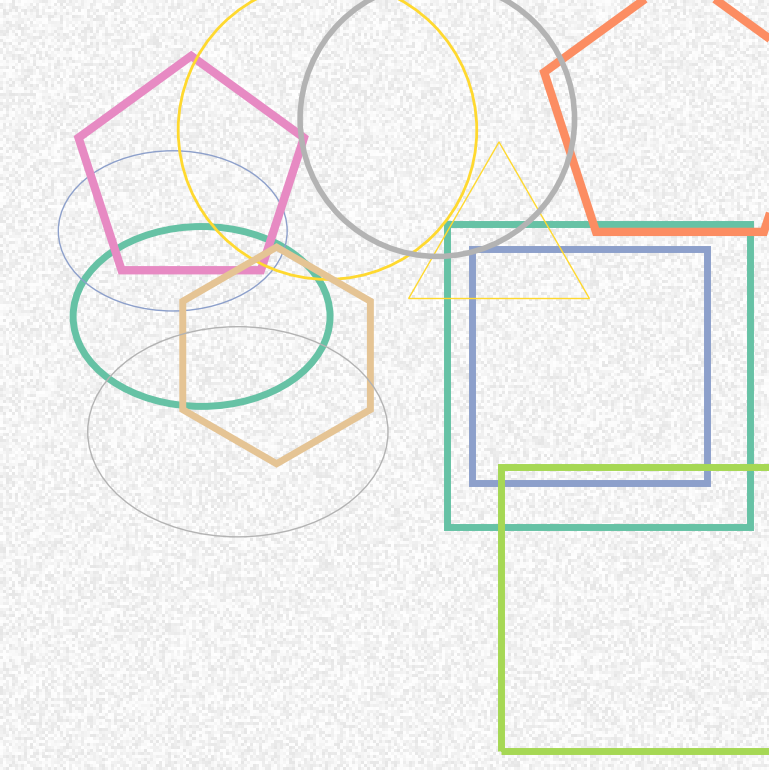[{"shape": "square", "thickness": 2.5, "radius": 0.98, "center": [0.777, 0.513]}, {"shape": "oval", "thickness": 2.5, "radius": 0.83, "center": [0.262, 0.589]}, {"shape": "pentagon", "thickness": 3, "radius": 0.93, "center": [0.883, 0.849]}, {"shape": "oval", "thickness": 0.5, "radius": 0.74, "center": [0.224, 0.7]}, {"shape": "square", "thickness": 2.5, "radius": 0.76, "center": [0.765, 0.525]}, {"shape": "pentagon", "thickness": 3, "radius": 0.77, "center": [0.248, 0.774]}, {"shape": "square", "thickness": 2.5, "radius": 0.92, "center": [0.835, 0.21]}, {"shape": "triangle", "thickness": 0.5, "radius": 0.68, "center": [0.648, 0.68]}, {"shape": "circle", "thickness": 1, "radius": 0.97, "center": [0.425, 0.831]}, {"shape": "hexagon", "thickness": 2.5, "radius": 0.7, "center": [0.359, 0.538]}, {"shape": "circle", "thickness": 2, "radius": 0.89, "center": [0.568, 0.845]}, {"shape": "oval", "thickness": 0.5, "radius": 0.97, "center": [0.309, 0.439]}]